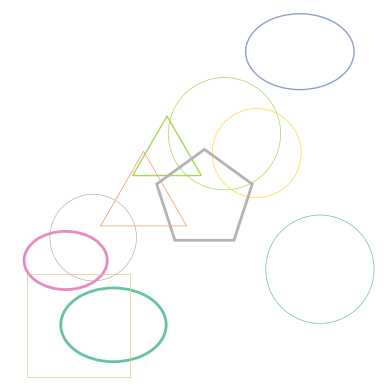[{"shape": "circle", "thickness": 0.5, "radius": 0.7, "center": [0.831, 0.301]}, {"shape": "oval", "thickness": 2, "radius": 0.68, "center": [0.295, 0.156]}, {"shape": "triangle", "thickness": 0.5, "radius": 0.65, "center": [0.373, 0.478]}, {"shape": "oval", "thickness": 1, "radius": 0.7, "center": [0.779, 0.866]}, {"shape": "oval", "thickness": 2, "radius": 0.54, "center": [0.171, 0.324]}, {"shape": "circle", "thickness": 0.5, "radius": 0.73, "center": [0.583, 0.653]}, {"shape": "triangle", "thickness": 1, "radius": 0.52, "center": [0.434, 0.596]}, {"shape": "circle", "thickness": 0.5, "radius": 0.58, "center": [0.667, 0.602]}, {"shape": "square", "thickness": 0.5, "radius": 0.67, "center": [0.204, 0.155]}, {"shape": "pentagon", "thickness": 2, "radius": 0.65, "center": [0.531, 0.481]}, {"shape": "circle", "thickness": 0.5, "radius": 0.56, "center": [0.242, 0.383]}]